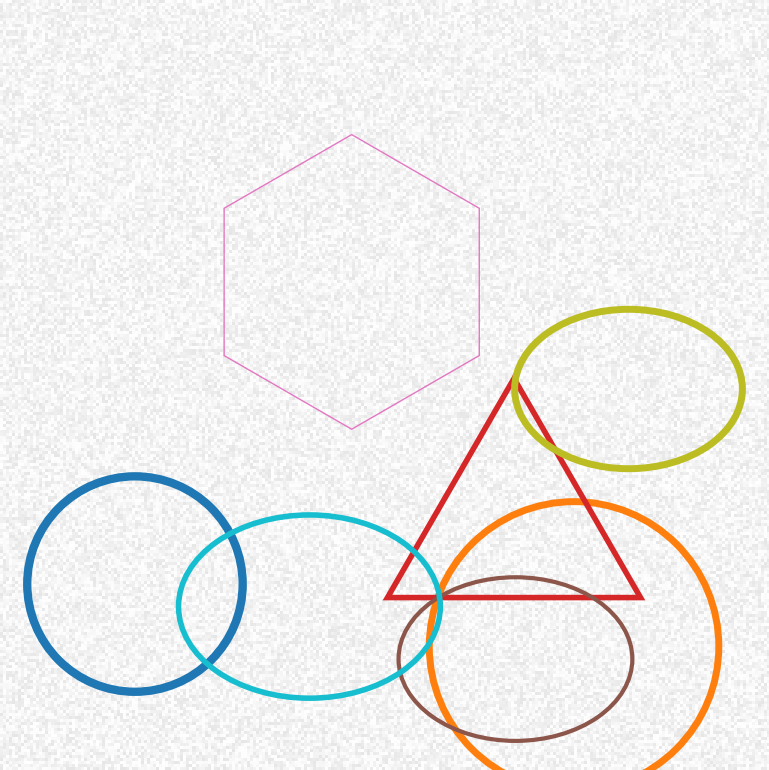[{"shape": "circle", "thickness": 3, "radius": 0.7, "center": [0.175, 0.241]}, {"shape": "circle", "thickness": 2.5, "radius": 0.94, "center": [0.746, 0.161]}, {"shape": "triangle", "thickness": 2, "radius": 0.95, "center": [0.668, 0.319]}, {"shape": "oval", "thickness": 1.5, "radius": 0.76, "center": [0.669, 0.144]}, {"shape": "hexagon", "thickness": 0.5, "radius": 0.96, "center": [0.457, 0.634]}, {"shape": "oval", "thickness": 2.5, "radius": 0.74, "center": [0.816, 0.495]}, {"shape": "oval", "thickness": 2, "radius": 0.85, "center": [0.402, 0.212]}]